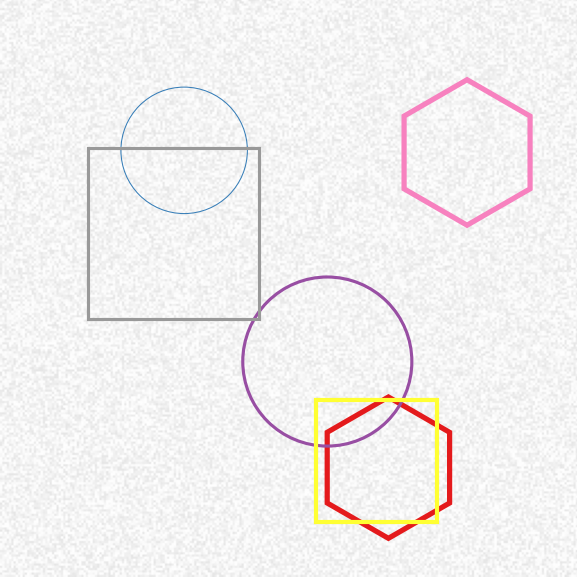[{"shape": "hexagon", "thickness": 2.5, "radius": 0.61, "center": [0.673, 0.189]}, {"shape": "circle", "thickness": 0.5, "radius": 0.55, "center": [0.319, 0.739]}, {"shape": "circle", "thickness": 1.5, "radius": 0.73, "center": [0.567, 0.373]}, {"shape": "square", "thickness": 2, "radius": 0.53, "center": [0.652, 0.201]}, {"shape": "hexagon", "thickness": 2.5, "radius": 0.63, "center": [0.809, 0.735]}, {"shape": "square", "thickness": 1.5, "radius": 0.74, "center": [0.3, 0.595]}]